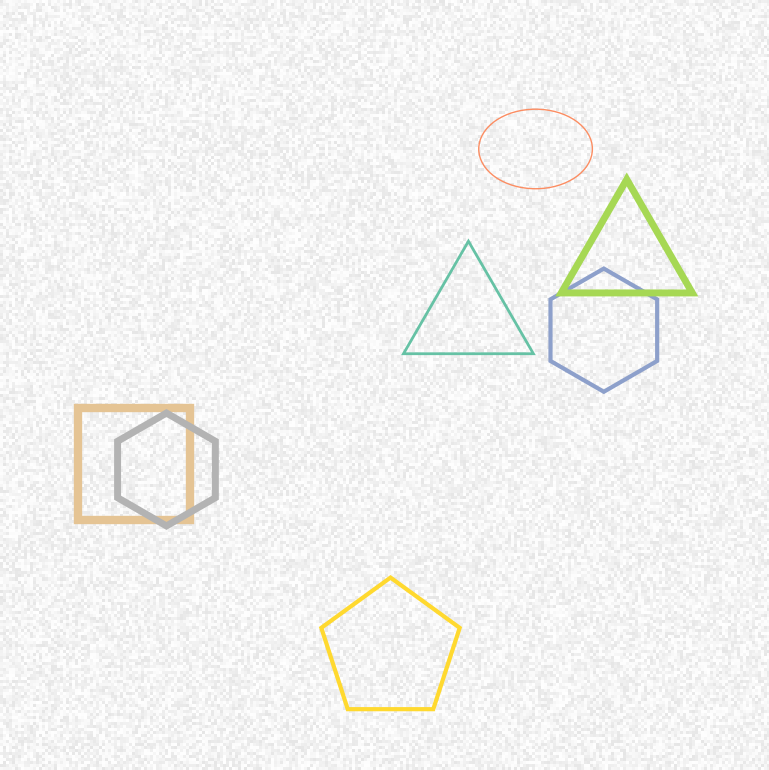[{"shape": "triangle", "thickness": 1, "radius": 0.49, "center": [0.608, 0.589]}, {"shape": "oval", "thickness": 0.5, "radius": 0.37, "center": [0.696, 0.807]}, {"shape": "hexagon", "thickness": 1.5, "radius": 0.4, "center": [0.784, 0.571]}, {"shape": "triangle", "thickness": 2.5, "radius": 0.49, "center": [0.814, 0.669]}, {"shape": "pentagon", "thickness": 1.5, "radius": 0.47, "center": [0.507, 0.155]}, {"shape": "square", "thickness": 3, "radius": 0.36, "center": [0.174, 0.397]}, {"shape": "hexagon", "thickness": 2.5, "radius": 0.37, "center": [0.216, 0.39]}]